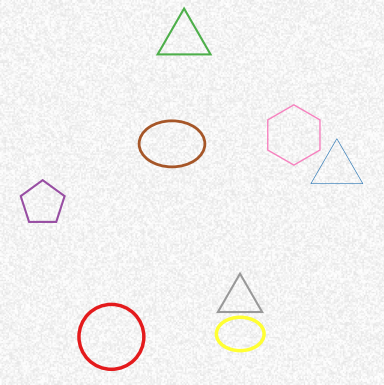[{"shape": "circle", "thickness": 2.5, "radius": 0.42, "center": [0.289, 0.125]}, {"shape": "triangle", "thickness": 0.5, "radius": 0.39, "center": [0.875, 0.562]}, {"shape": "triangle", "thickness": 1.5, "radius": 0.4, "center": [0.478, 0.898]}, {"shape": "pentagon", "thickness": 1.5, "radius": 0.3, "center": [0.111, 0.472]}, {"shape": "oval", "thickness": 2.5, "radius": 0.31, "center": [0.624, 0.133]}, {"shape": "oval", "thickness": 2, "radius": 0.43, "center": [0.447, 0.626]}, {"shape": "hexagon", "thickness": 1, "radius": 0.39, "center": [0.763, 0.649]}, {"shape": "triangle", "thickness": 1.5, "radius": 0.33, "center": [0.623, 0.223]}]